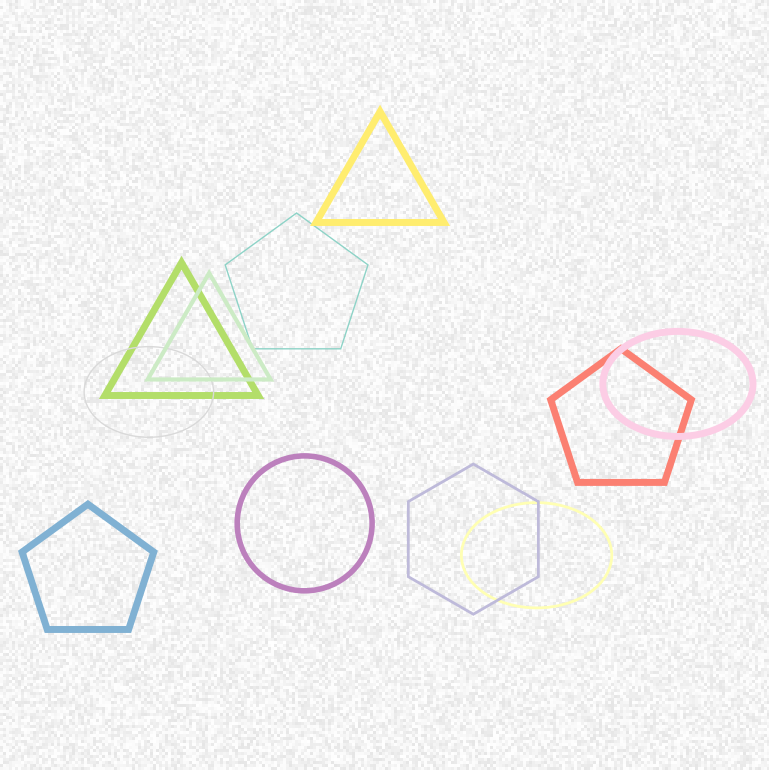[{"shape": "pentagon", "thickness": 0.5, "radius": 0.49, "center": [0.385, 0.626]}, {"shape": "oval", "thickness": 1, "radius": 0.49, "center": [0.697, 0.279]}, {"shape": "hexagon", "thickness": 1, "radius": 0.49, "center": [0.615, 0.3]}, {"shape": "pentagon", "thickness": 2.5, "radius": 0.48, "center": [0.807, 0.451]}, {"shape": "pentagon", "thickness": 2.5, "radius": 0.45, "center": [0.114, 0.255]}, {"shape": "triangle", "thickness": 2.5, "radius": 0.57, "center": [0.236, 0.544]}, {"shape": "oval", "thickness": 2.5, "radius": 0.49, "center": [0.88, 0.501]}, {"shape": "oval", "thickness": 0.5, "radius": 0.42, "center": [0.193, 0.491]}, {"shape": "circle", "thickness": 2, "radius": 0.44, "center": [0.396, 0.32]}, {"shape": "triangle", "thickness": 1.5, "radius": 0.46, "center": [0.272, 0.553]}, {"shape": "triangle", "thickness": 2.5, "radius": 0.48, "center": [0.494, 0.759]}]